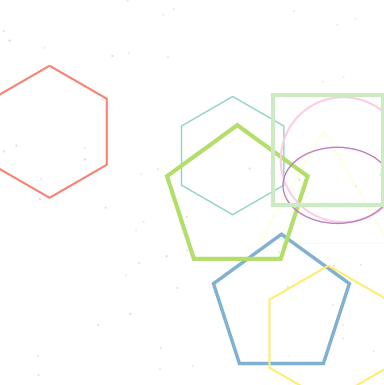[{"shape": "hexagon", "thickness": 1, "radius": 0.77, "center": [0.604, 0.596]}, {"shape": "triangle", "thickness": 0.5, "radius": 0.98, "center": [0.84, 0.465]}, {"shape": "hexagon", "thickness": 1.5, "radius": 0.86, "center": [0.129, 0.658]}, {"shape": "pentagon", "thickness": 2.5, "radius": 0.93, "center": [0.731, 0.206]}, {"shape": "pentagon", "thickness": 3, "radius": 0.96, "center": [0.616, 0.483]}, {"shape": "circle", "thickness": 1.5, "radius": 0.81, "center": [0.891, 0.585]}, {"shape": "oval", "thickness": 1, "radius": 0.71, "center": [0.876, 0.519]}, {"shape": "square", "thickness": 3, "radius": 0.72, "center": [0.852, 0.61]}, {"shape": "hexagon", "thickness": 1.5, "radius": 0.88, "center": [0.853, 0.133]}]